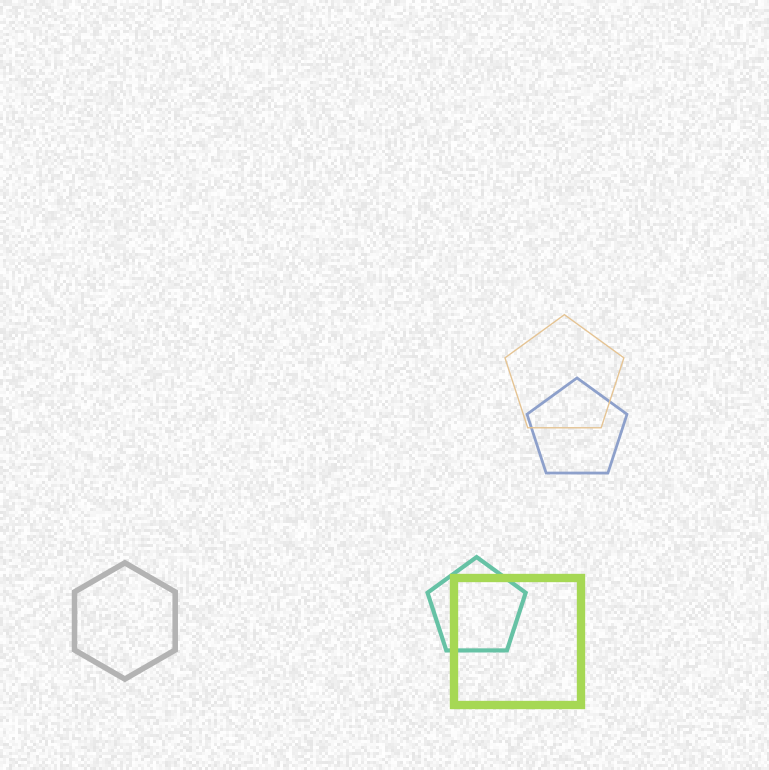[{"shape": "pentagon", "thickness": 1.5, "radius": 0.34, "center": [0.619, 0.21]}, {"shape": "pentagon", "thickness": 1, "radius": 0.34, "center": [0.749, 0.441]}, {"shape": "square", "thickness": 3, "radius": 0.41, "center": [0.672, 0.167]}, {"shape": "pentagon", "thickness": 0.5, "radius": 0.41, "center": [0.733, 0.51]}, {"shape": "hexagon", "thickness": 2, "radius": 0.38, "center": [0.162, 0.194]}]